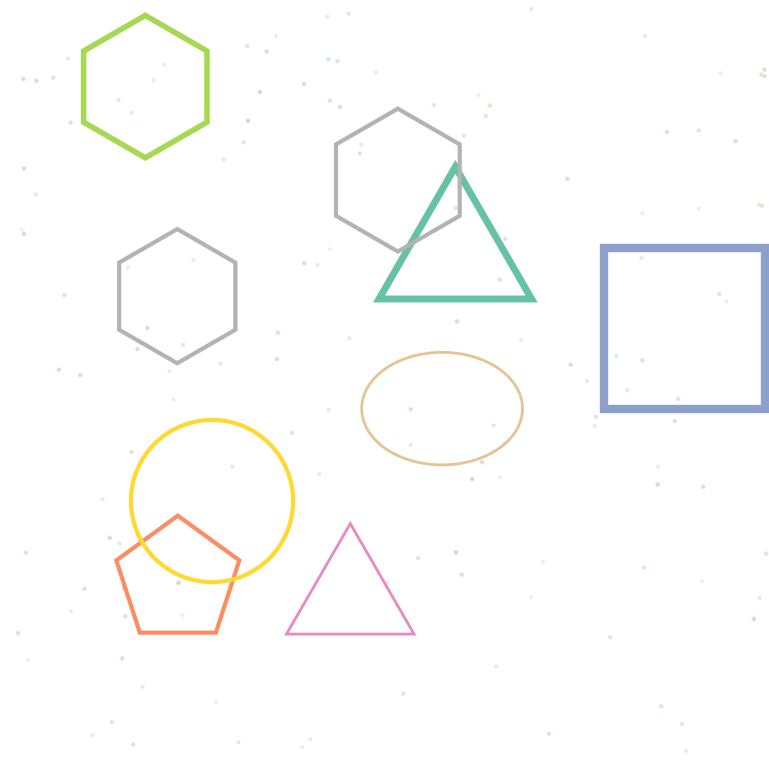[{"shape": "triangle", "thickness": 2.5, "radius": 0.57, "center": [0.591, 0.669]}, {"shape": "pentagon", "thickness": 1.5, "radius": 0.42, "center": [0.231, 0.246]}, {"shape": "square", "thickness": 3, "radius": 0.52, "center": [0.889, 0.573]}, {"shape": "triangle", "thickness": 1, "radius": 0.48, "center": [0.455, 0.224]}, {"shape": "hexagon", "thickness": 2, "radius": 0.46, "center": [0.189, 0.888]}, {"shape": "circle", "thickness": 1.5, "radius": 0.53, "center": [0.275, 0.349]}, {"shape": "oval", "thickness": 1, "radius": 0.52, "center": [0.574, 0.469]}, {"shape": "hexagon", "thickness": 1.5, "radius": 0.44, "center": [0.23, 0.615]}, {"shape": "hexagon", "thickness": 1.5, "radius": 0.46, "center": [0.517, 0.766]}]